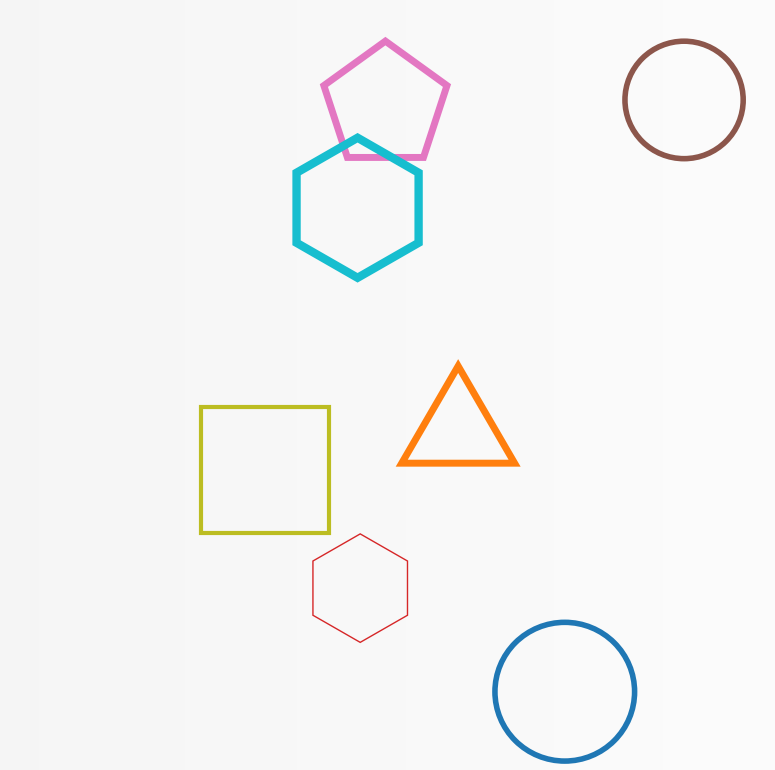[{"shape": "circle", "thickness": 2, "radius": 0.45, "center": [0.729, 0.102]}, {"shape": "triangle", "thickness": 2.5, "radius": 0.42, "center": [0.591, 0.441]}, {"shape": "hexagon", "thickness": 0.5, "radius": 0.35, "center": [0.465, 0.236]}, {"shape": "circle", "thickness": 2, "radius": 0.38, "center": [0.883, 0.87]}, {"shape": "pentagon", "thickness": 2.5, "radius": 0.42, "center": [0.497, 0.863]}, {"shape": "square", "thickness": 1.5, "radius": 0.41, "center": [0.342, 0.39]}, {"shape": "hexagon", "thickness": 3, "radius": 0.45, "center": [0.461, 0.73]}]